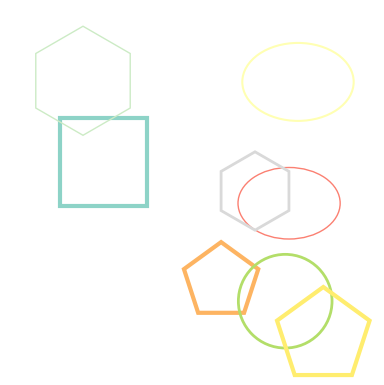[{"shape": "square", "thickness": 3, "radius": 0.57, "center": [0.269, 0.58]}, {"shape": "oval", "thickness": 1.5, "radius": 0.72, "center": [0.774, 0.787]}, {"shape": "oval", "thickness": 1, "radius": 0.66, "center": [0.751, 0.472]}, {"shape": "pentagon", "thickness": 3, "radius": 0.51, "center": [0.574, 0.27]}, {"shape": "circle", "thickness": 2, "radius": 0.61, "center": [0.741, 0.218]}, {"shape": "hexagon", "thickness": 2, "radius": 0.51, "center": [0.662, 0.504]}, {"shape": "hexagon", "thickness": 1, "radius": 0.71, "center": [0.216, 0.79]}, {"shape": "pentagon", "thickness": 3, "radius": 0.63, "center": [0.84, 0.128]}]